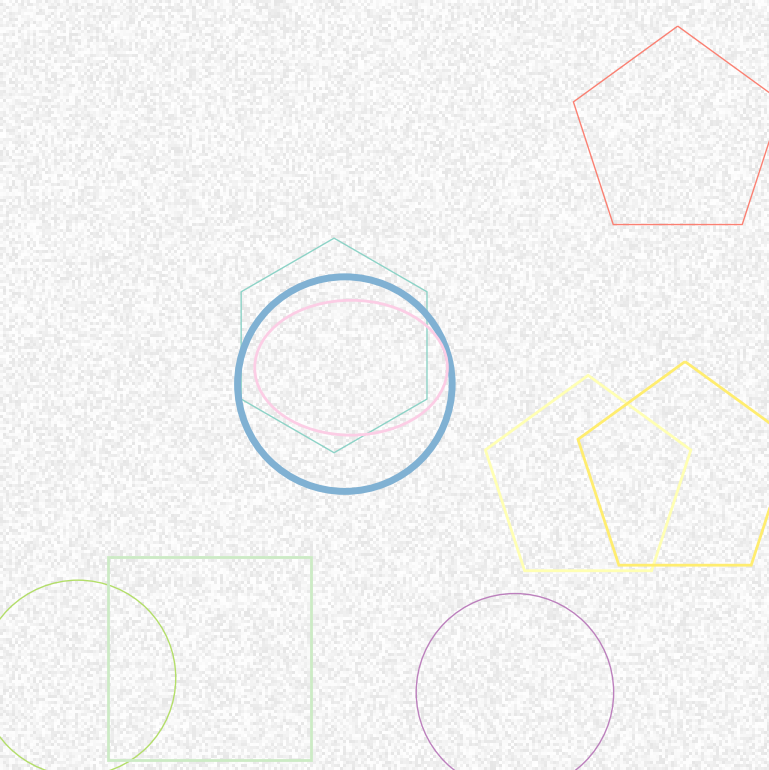[{"shape": "hexagon", "thickness": 0.5, "radius": 0.7, "center": [0.434, 0.551]}, {"shape": "pentagon", "thickness": 1, "radius": 0.7, "center": [0.764, 0.372]}, {"shape": "pentagon", "thickness": 0.5, "radius": 0.71, "center": [0.88, 0.824]}, {"shape": "circle", "thickness": 2.5, "radius": 0.7, "center": [0.448, 0.501]}, {"shape": "circle", "thickness": 0.5, "radius": 0.64, "center": [0.101, 0.12]}, {"shape": "oval", "thickness": 1, "radius": 0.63, "center": [0.456, 0.522]}, {"shape": "circle", "thickness": 0.5, "radius": 0.64, "center": [0.669, 0.101]}, {"shape": "square", "thickness": 1, "radius": 0.66, "center": [0.272, 0.145]}, {"shape": "pentagon", "thickness": 1, "radius": 0.73, "center": [0.89, 0.384]}]